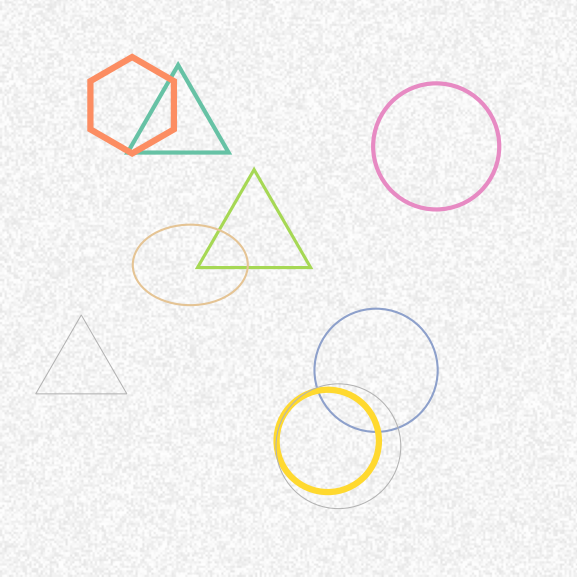[{"shape": "triangle", "thickness": 2, "radius": 0.5, "center": [0.308, 0.785]}, {"shape": "hexagon", "thickness": 3, "radius": 0.42, "center": [0.229, 0.817]}, {"shape": "circle", "thickness": 1, "radius": 0.53, "center": [0.651, 0.358]}, {"shape": "circle", "thickness": 2, "radius": 0.55, "center": [0.755, 0.746]}, {"shape": "triangle", "thickness": 1.5, "radius": 0.57, "center": [0.44, 0.592]}, {"shape": "circle", "thickness": 3, "radius": 0.44, "center": [0.568, 0.236]}, {"shape": "oval", "thickness": 1, "radius": 0.5, "center": [0.33, 0.54]}, {"shape": "circle", "thickness": 0.5, "radius": 0.54, "center": [0.586, 0.226]}, {"shape": "triangle", "thickness": 0.5, "radius": 0.46, "center": [0.141, 0.363]}]